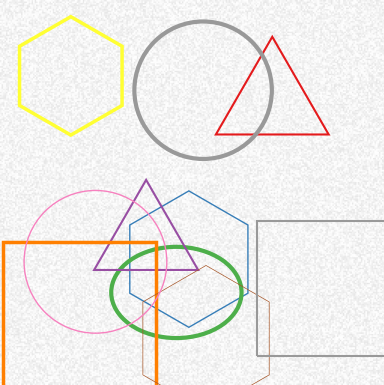[{"shape": "triangle", "thickness": 1.5, "radius": 0.85, "center": [0.707, 0.735]}, {"shape": "hexagon", "thickness": 1, "radius": 0.89, "center": [0.491, 0.327]}, {"shape": "oval", "thickness": 3, "radius": 0.85, "center": [0.458, 0.24]}, {"shape": "triangle", "thickness": 1.5, "radius": 0.78, "center": [0.38, 0.377]}, {"shape": "square", "thickness": 2.5, "radius": 1.0, "center": [0.206, 0.173]}, {"shape": "hexagon", "thickness": 2.5, "radius": 0.77, "center": [0.184, 0.803]}, {"shape": "hexagon", "thickness": 0.5, "radius": 0.95, "center": [0.535, 0.121]}, {"shape": "circle", "thickness": 1, "radius": 0.93, "center": [0.248, 0.32]}, {"shape": "square", "thickness": 1.5, "radius": 0.87, "center": [0.841, 0.251]}, {"shape": "circle", "thickness": 3, "radius": 0.89, "center": [0.528, 0.766]}]